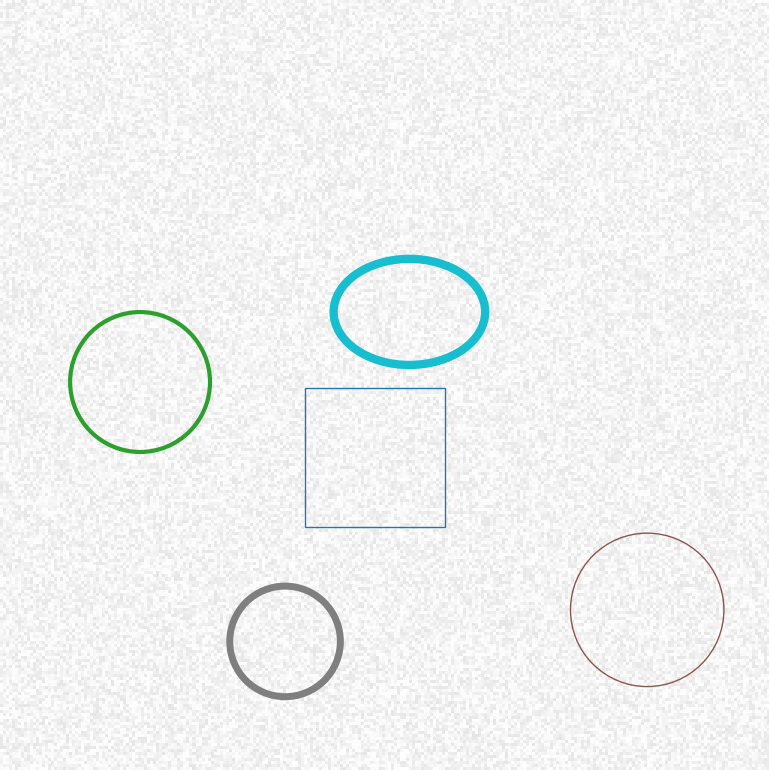[{"shape": "square", "thickness": 0.5, "radius": 0.45, "center": [0.487, 0.406]}, {"shape": "circle", "thickness": 1.5, "radius": 0.45, "center": [0.182, 0.504]}, {"shape": "circle", "thickness": 0.5, "radius": 0.5, "center": [0.841, 0.208]}, {"shape": "circle", "thickness": 2.5, "radius": 0.36, "center": [0.37, 0.167]}, {"shape": "oval", "thickness": 3, "radius": 0.49, "center": [0.532, 0.595]}]